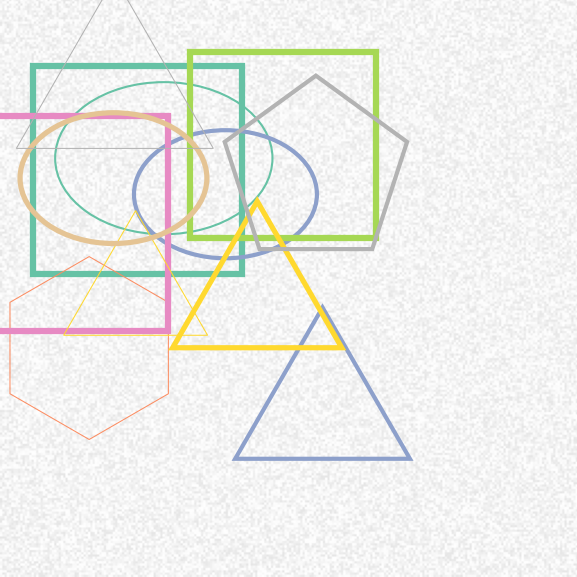[{"shape": "square", "thickness": 3, "radius": 0.9, "center": [0.238, 0.705]}, {"shape": "oval", "thickness": 1, "radius": 0.94, "center": [0.284, 0.725]}, {"shape": "hexagon", "thickness": 0.5, "radius": 0.79, "center": [0.154, 0.396]}, {"shape": "oval", "thickness": 2, "radius": 0.79, "center": [0.39, 0.663]}, {"shape": "triangle", "thickness": 2, "radius": 0.87, "center": [0.559, 0.292]}, {"shape": "square", "thickness": 3, "radius": 0.93, "center": [0.104, 0.612]}, {"shape": "square", "thickness": 3, "radius": 0.8, "center": [0.49, 0.749]}, {"shape": "triangle", "thickness": 2.5, "radius": 0.85, "center": [0.445, 0.482]}, {"shape": "triangle", "thickness": 0.5, "radius": 0.72, "center": [0.235, 0.491]}, {"shape": "oval", "thickness": 2.5, "radius": 0.81, "center": [0.196, 0.691]}, {"shape": "pentagon", "thickness": 2, "radius": 0.83, "center": [0.547, 0.702]}, {"shape": "triangle", "thickness": 0.5, "radius": 0.98, "center": [0.199, 0.841]}]